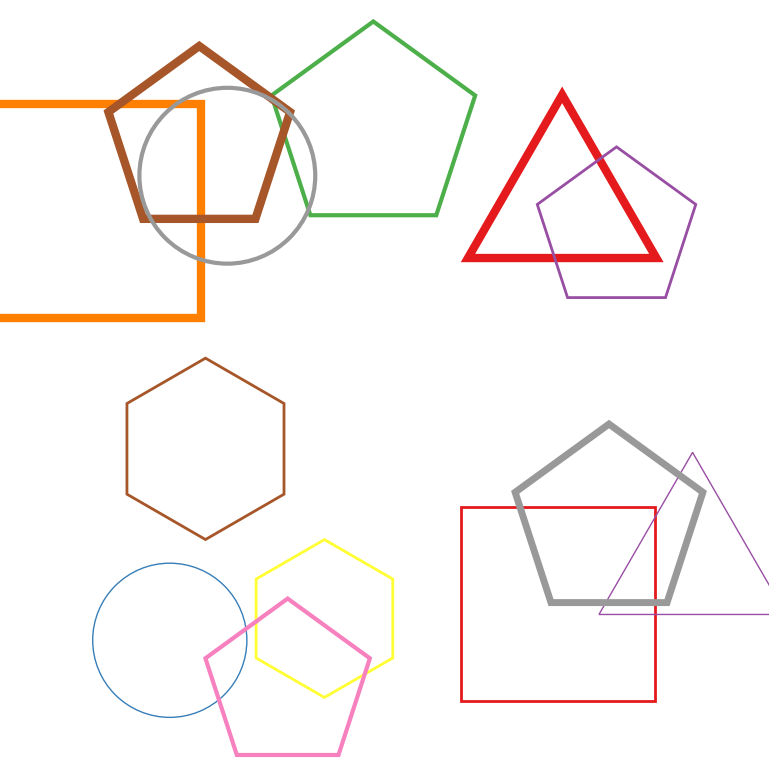[{"shape": "square", "thickness": 1, "radius": 0.63, "center": [0.724, 0.216]}, {"shape": "triangle", "thickness": 3, "radius": 0.71, "center": [0.73, 0.736]}, {"shape": "circle", "thickness": 0.5, "radius": 0.5, "center": [0.221, 0.168]}, {"shape": "pentagon", "thickness": 1.5, "radius": 0.7, "center": [0.485, 0.833]}, {"shape": "triangle", "thickness": 0.5, "radius": 0.7, "center": [0.899, 0.272]}, {"shape": "pentagon", "thickness": 1, "radius": 0.54, "center": [0.801, 0.701]}, {"shape": "square", "thickness": 3, "radius": 0.69, "center": [0.123, 0.726]}, {"shape": "hexagon", "thickness": 1, "radius": 0.51, "center": [0.421, 0.197]}, {"shape": "pentagon", "thickness": 3, "radius": 0.62, "center": [0.259, 0.816]}, {"shape": "hexagon", "thickness": 1, "radius": 0.59, "center": [0.267, 0.417]}, {"shape": "pentagon", "thickness": 1.5, "radius": 0.56, "center": [0.374, 0.11]}, {"shape": "circle", "thickness": 1.5, "radius": 0.57, "center": [0.295, 0.772]}, {"shape": "pentagon", "thickness": 2.5, "radius": 0.64, "center": [0.791, 0.321]}]